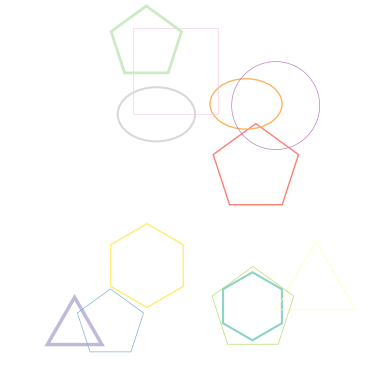[{"shape": "hexagon", "thickness": 1.5, "radius": 0.44, "center": [0.656, 0.204]}, {"shape": "triangle", "thickness": 0.5, "radius": 0.6, "center": [0.82, 0.255]}, {"shape": "triangle", "thickness": 2.5, "radius": 0.41, "center": [0.194, 0.146]}, {"shape": "pentagon", "thickness": 1, "radius": 0.58, "center": [0.665, 0.562]}, {"shape": "pentagon", "thickness": 0.5, "radius": 0.45, "center": [0.287, 0.159]}, {"shape": "oval", "thickness": 1, "radius": 0.47, "center": [0.639, 0.73]}, {"shape": "pentagon", "thickness": 0.5, "radius": 0.56, "center": [0.657, 0.196]}, {"shape": "square", "thickness": 0.5, "radius": 0.55, "center": [0.455, 0.815]}, {"shape": "oval", "thickness": 1.5, "radius": 0.5, "center": [0.406, 0.703]}, {"shape": "circle", "thickness": 0.5, "radius": 0.57, "center": [0.716, 0.726]}, {"shape": "pentagon", "thickness": 2, "radius": 0.48, "center": [0.38, 0.888]}, {"shape": "hexagon", "thickness": 1, "radius": 0.54, "center": [0.382, 0.31]}]